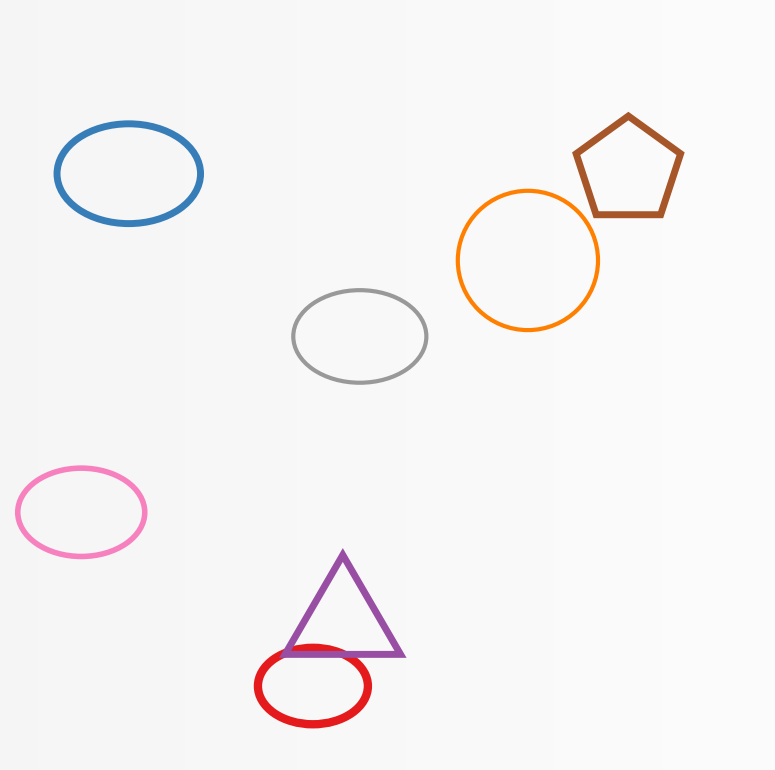[{"shape": "oval", "thickness": 3, "radius": 0.35, "center": [0.404, 0.109]}, {"shape": "oval", "thickness": 2.5, "radius": 0.46, "center": [0.166, 0.774]}, {"shape": "triangle", "thickness": 2.5, "radius": 0.43, "center": [0.442, 0.193]}, {"shape": "circle", "thickness": 1.5, "radius": 0.45, "center": [0.681, 0.662]}, {"shape": "pentagon", "thickness": 2.5, "radius": 0.35, "center": [0.811, 0.778]}, {"shape": "oval", "thickness": 2, "radius": 0.41, "center": [0.105, 0.335]}, {"shape": "oval", "thickness": 1.5, "radius": 0.43, "center": [0.464, 0.563]}]